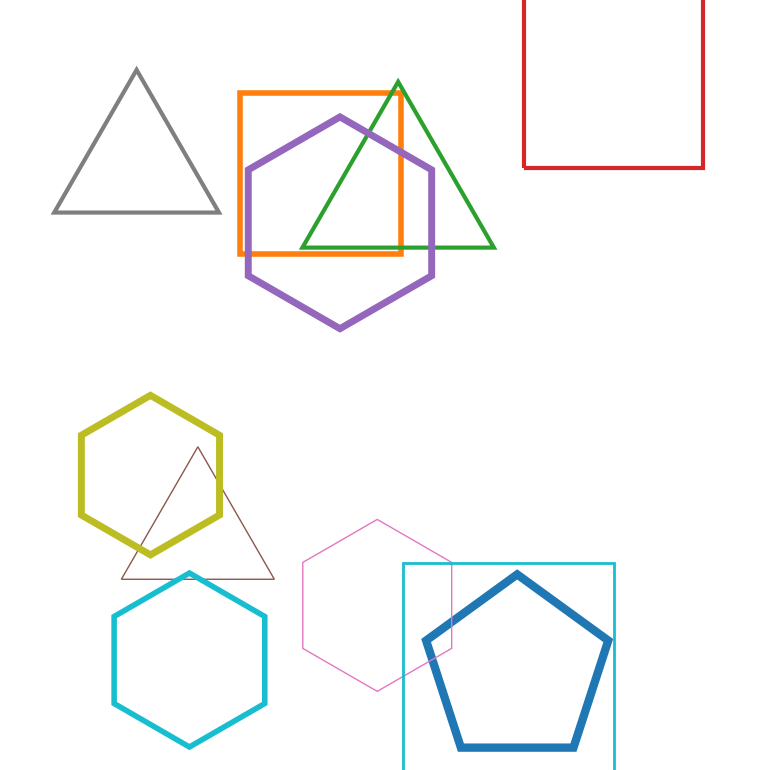[{"shape": "pentagon", "thickness": 3, "radius": 0.62, "center": [0.672, 0.13]}, {"shape": "square", "thickness": 2, "radius": 0.52, "center": [0.416, 0.775]}, {"shape": "triangle", "thickness": 1.5, "radius": 0.72, "center": [0.517, 0.75]}, {"shape": "square", "thickness": 1.5, "radius": 0.58, "center": [0.797, 0.897]}, {"shape": "hexagon", "thickness": 2.5, "radius": 0.69, "center": [0.442, 0.711]}, {"shape": "triangle", "thickness": 0.5, "radius": 0.57, "center": [0.257, 0.305]}, {"shape": "hexagon", "thickness": 0.5, "radius": 0.56, "center": [0.49, 0.214]}, {"shape": "triangle", "thickness": 1.5, "radius": 0.62, "center": [0.177, 0.786]}, {"shape": "hexagon", "thickness": 2.5, "radius": 0.52, "center": [0.195, 0.383]}, {"shape": "hexagon", "thickness": 2, "radius": 0.56, "center": [0.246, 0.143]}, {"shape": "square", "thickness": 1, "radius": 0.69, "center": [0.66, 0.131]}]